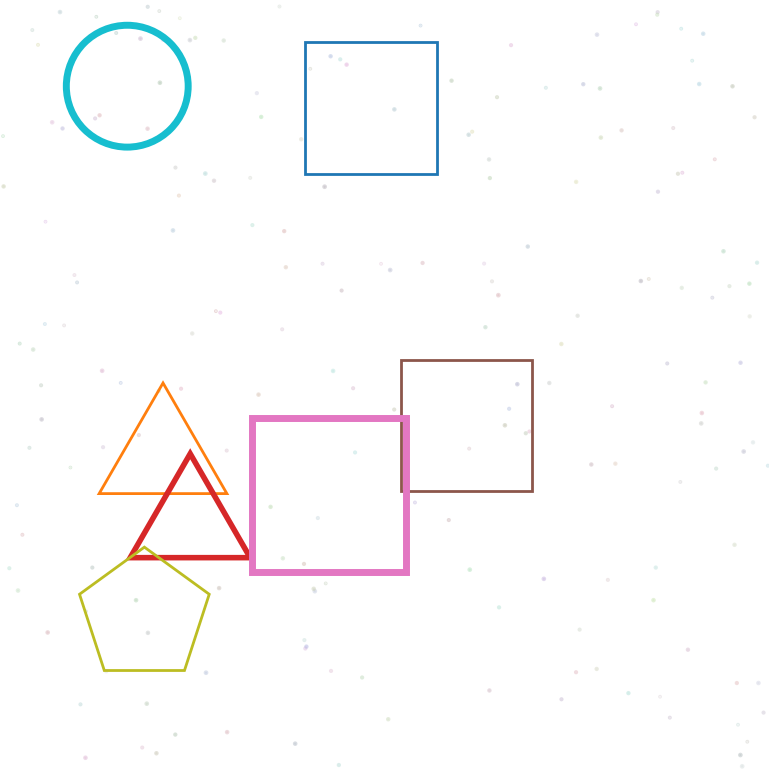[{"shape": "square", "thickness": 1, "radius": 0.43, "center": [0.482, 0.86]}, {"shape": "triangle", "thickness": 1, "radius": 0.48, "center": [0.212, 0.407]}, {"shape": "triangle", "thickness": 2, "radius": 0.45, "center": [0.247, 0.321]}, {"shape": "square", "thickness": 1, "radius": 0.43, "center": [0.606, 0.448]}, {"shape": "square", "thickness": 2.5, "radius": 0.5, "center": [0.427, 0.357]}, {"shape": "pentagon", "thickness": 1, "radius": 0.44, "center": [0.188, 0.201]}, {"shape": "circle", "thickness": 2.5, "radius": 0.4, "center": [0.165, 0.888]}]